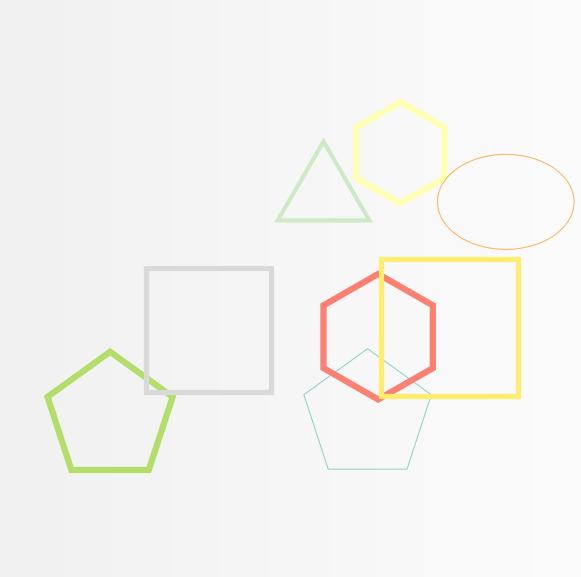[{"shape": "pentagon", "thickness": 0.5, "radius": 0.58, "center": [0.632, 0.28]}, {"shape": "hexagon", "thickness": 3, "radius": 0.44, "center": [0.689, 0.735]}, {"shape": "hexagon", "thickness": 3, "radius": 0.54, "center": [0.651, 0.416]}, {"shape": "oval", "thickness": 0.5, "radius": 0.59, "center": [0.87, 0.65]}, {"shape": "pentagon", "thickness": 3, "radius": 0.57, "center": [0.189, 0.277]}, {"shape": "square", "thickness": 2.5, "radius": 0.54, "center": [0.358, 0.428]}, {"shape": "triangle", "thickness": 2, "radius": 0.46, "center": [0.557, 0.663]}, {"shape": "square", "thickness": 2.5, "radius": 0.59, "center": [0.773, 0.432]}]